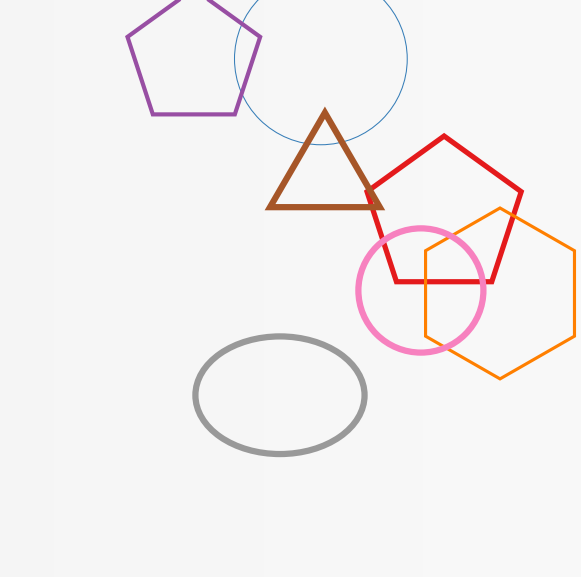[{"shape": "pentagon", "thickness": 2.5, "radius": 0.7, "center": [0.764, 0.624]}, {"shape": "circle", "thickness": 0.5, "radius": 0.74, "center": [0.552, 0.897]}, {"shape": "pentagon", "thickness": 2, "radius": 0.6, "center": [0.333, 0.898]}, {"shape": "hexagon", "thickness": 1.5, "radius": 0.74, "center": [0.86, 0.491]}, {"shape": "triangle", "thickness": 3, "radius": 0.55, "center": [0.559, 0.695]}, {"shape": "circle", "thickness": 3, "radius": 0.54, "center": [0.724, 0.496]}, {"shape": "oval", "thickness": 3, "radius": 0.73, "center": [0.482, 0.315]}]